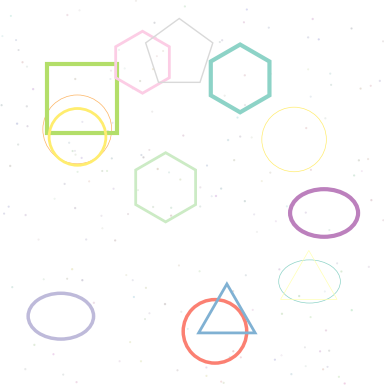[{"shape": "hexagon", "thickness": 3, "radius": 0.44, "center": [0.624, 0.796]}, {"shape": "oval", "thickness": 0.5, "radius": 0.4, "center": [0.804, 0.269]}, {"shape": "triangle", "thickness": 0.5, "radius": 0.42, "center": [0.802, 0.265]}, {"shape": "oval", "thickness": 2.5, "radius": 0.42, "center": [0.158, 0.179]}, {"shape": "circle", "thickness": 2.5, "radius": 0.41, "center": [0.558, 0.139]}, {"shape": "triangle", "thickness": 2, "radius": 0.42, "center": [0.589, 0.178]}, {"shape": "circle", "thickness": 0.5, "radius": 0.45, "center": [0.201, 0.664]}, {"shape": "square", "thickness": 3, "radius": 0.45, "center": [0.213, 0.745]}, {"shape": "hexagon", "thickness": 2, "radius": 0.4, "center": [0.37, 0.838]}, {"shape": "pentagon", "thickness": 1, "radius": 0.46, "center": [0.466, 0.86]}, {"shape": "oval", "thickness": 3, "radius": 0.44, "center": [0.842, 0.447]}, {"shape": "hexagon", "thickness": 2, "radius": 0.45, "center": [0.43, 0.514]}, {"shape": "circle", "thickness": 2, "radius": 0.37, "center": [0.201, 0.644]}, {"shape": "circle", "thickness": 0.5, "radius": 0.42, "center": [0.764, 0.638]}]